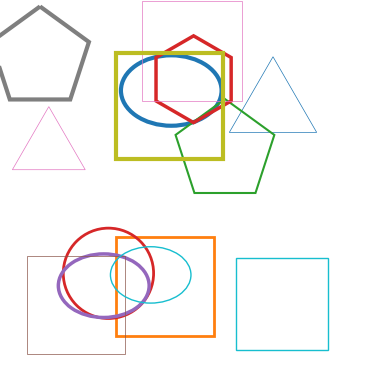[{"shape": "oval", "thickness": 3, "radius": 0.65, "center": [0.445, 0.765]}, {"shape": "triangle", "thickness": 0.5, "radius": 0.66, "center": [0.709, 0.722]}, {"shape": "square", "thickness": 2, "radius": 0.64, "center": [0.428, 0.256]}, {"shape": "pentagon", "thickness": 1.5, "radius": 0.67, "center": [0.584, 0.608]}, {"shape": "hexagon", "thickness": 2.5, "radius": 0.56, "center": [0.503, 0.794]}, {"shape": "circle", "thickness": 2, "radius": 0.59, "center": [0.282, 0.29]}, {"shape": "oval", "thickness": 2.5, "radius": 0.59, "center": [0.269, 0.258]}, {"shape": "square", "thickness": 0.5, "radius": 0.64, "center": [0.197, 0.208]}, {"shape": "square", "thickness": 0.5, "radius": 0.65, "center": [0.499, 0.867]}, {"shape": "triangle", "thickness": 0.5, "radius": 0.55, "center": [0.127, 0.614]}, {"shape": "pentagon", "thickness": 3, "radius": 0.67, "center": [0.104, 0.85]}, {"shape": "square", "thickness": 3, "radius": 0.69, "center": [0.44, 0.725]}, {"shape": "square", "thickness": 1, "radius": 0.6, "center": [0.733, 0.21]}, {"shape": "oval", "thickness": 1, "radius": 0.52, "center": [0.391, 0.286]}]